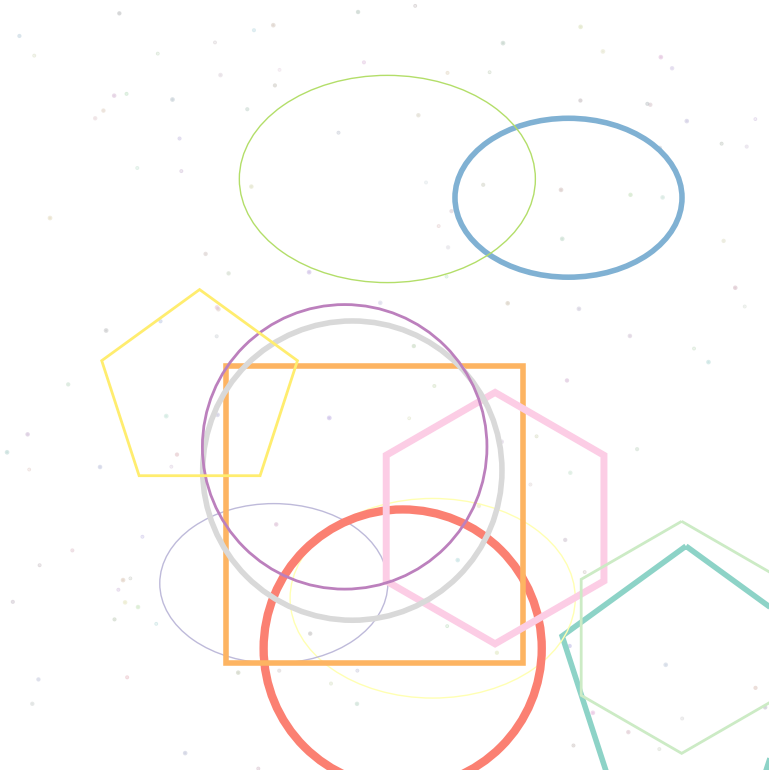[{"shape": "pentagon", "thickness": 2, "radius": 0.85, "center": [0.891, 0.122]}, {"shape": "oval", "thickness": 0.5, "radius": 0.93, "center": [0.562, 0.223]}, {"shape": "oval", "thickness": 0.5, "radius": 0.74, "center": [0.356, 0.242]}, {"shape": "circle", "thickness": 3, "radius": 0.9, "center": [0.523, 0.158]}, {"shape": "oval", "thickness": 2, "radius": 0.74, "center": [0.738, 0.743]}, {"shape": "square", "thickness": 2, "radius": 0.96, "center": [0.487, 0.332]}, {"shape": "oval", "thickness": 0.5, "radius": 0.96, "center": [0.503, 0.768]}, {"shape": "hexagon", "thickness": 2.5, "radius": 0.82, "center": [0.643, 0.327]}, {"shape": "circle", "thickness": 2, "radius": 0.97, "center": [0.458, 0.389]}, {"shape": "circle", "thickness": 1, "radius": 0.92, "center": [0.448, 0.42]}, {"shape": "hexagon", "thickness": 1, "radius": 0.75, "center": [0.885, 0.172]}, {"shape": "pentagon", "thickness": 1, "radius": 0.67, "center": [0.259, 0.49]}]